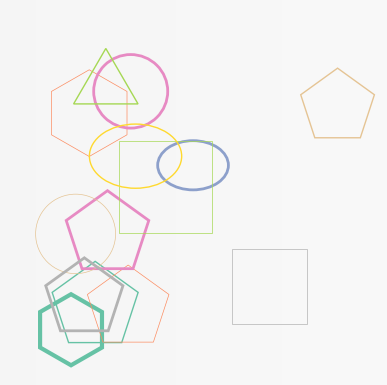[{"shape": "hexagon", "thickness": 3, "radius": 0.46, "center": [0.183, 0.144]}, {"shape": "pentagon", "thickness": 1, "radius": 0.58, "center": [0.246, 0.204]}, {"shape": "pentagon", "thickness": 0.5, "radius": 0.55, "center": [0.331, 0.201]}, {"shape": "hexagon", "thickness": 0.5, "radius": 0.56, "center": [0.23, 0.706]}, {"shape": "oval", "thickness": 2, "radius": 0.46, "center": [0.498, 0.571]}, {"shape": "circle", "thickness": 2, "radius": 0.48, "center": [0.337, 0.763]}, {"shape": "pentagon", "thickness": 2, "radius": 0.56, "center": [0.277, 0.393]}, {"shape": "triangle", "thickness": 1, "radius": 0.48, "center": [0.273, 0.778]}, {"shape": "square", "thickness": 0.5, "radius": 0.6, "center": [0.427, 0.514]}, {"shape": "oval", "thickness": 1, "radius": 0.6, "center": [0.35, 0.594]}, {"shape": "pentagon", "thickness": 1, "radius": 0.5, "center": [0.871, 0.723]}, {"shape": "circle", "thickness": 0.5, "radius": 0.52, "center": [0.195, 0.392]}, {"shape": "square", "thickness": 0.5, "radius": 0.49, "center": [0.695, 0.255]}, {"shape": "pentagon", "thickness": 2, "radius": 0.52, "center": [0.218, 0.226]}]